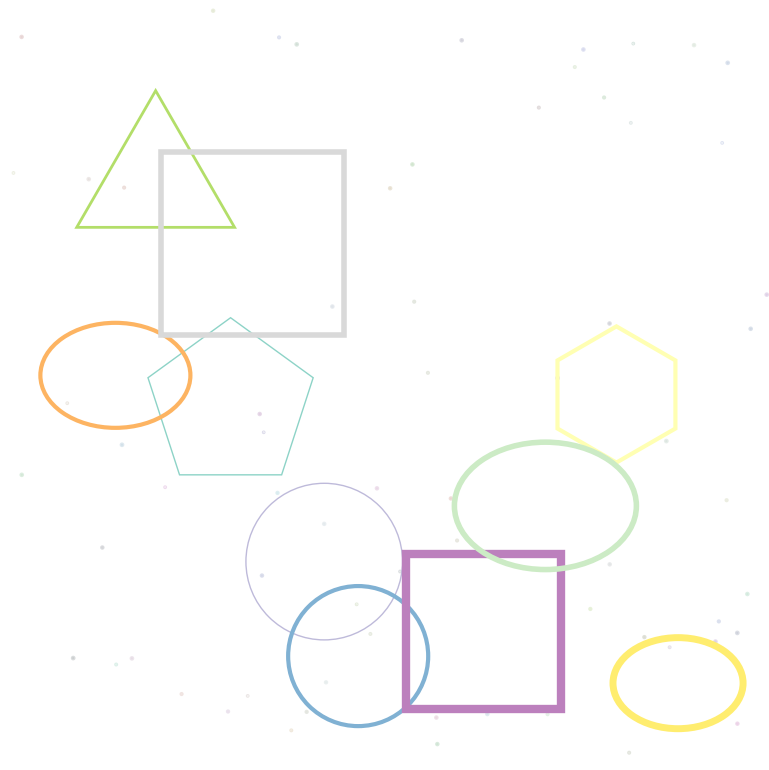[{"shape": "pentagon", "thickness": 0.5, "radius": 0.56, "center": [0.299, 0.475]}, {"shape": "hexagon", "thickness": 1.5, "radius": 0.44, "center": [0.801, 0.488]}, {"shape": "circle", "thickness": 0.5, "radius": 0.51, "center": [0.421, 0.271]}, {"shape": "circle", "thickness": 1.5, "radius": 0.45, "center": [0.465, 0.148]}, {"shape": "oval", "thickness": 1.5, "radius": 0.49, "center": [0.15, 0.513]}, {"shape": "triangle", "thickness": 1, "radius": 0.59, "center": [0.202, 0.764]}, {"shape": "square", "thickness": 2, "radius": 0.59, "center": [0.328, 0.684]}, {"shape": "square", "thickness": 3, "radius": 0.5, "center": [0.628, 0.18]}, {"shape": "oval", "thickness": 2, "radius": 0.59, "center": [0.708, 0.343]}, {"shape": "oval", "thickness": 2.5, "radius": 0.42, "center": [0.881, 0.113]}]